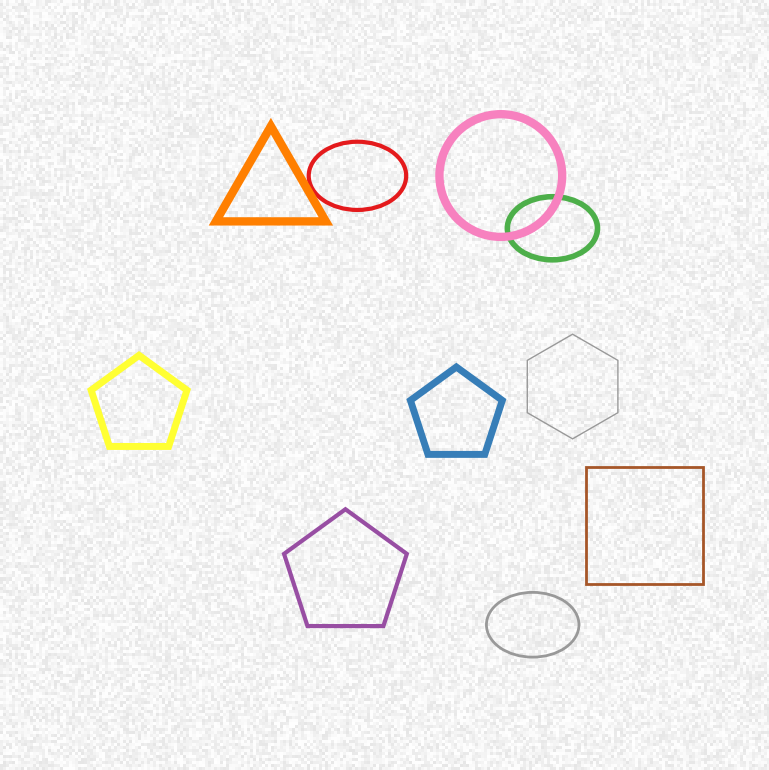[{"shape": "oval", "thickness": 1.5, "radius": 0.32, "center": [0.464, 0.772]}, {"shape": "pentagon", "thickness": 2.5, "radius": 0.31, "center": [0.593, 0.461]}, {"shape": "oval", "thickness": 2, "radius": 0.29, "center": [0.717, 0.704]}, {"shape": "pentagon", "thickness": 1.5, "radius": 0.42, "center": [0.449, 0.255]}, {"shape": "triangle", "thickness": 3, "radius": 0.41, "center": [0.352, 0.754]}, {"shape": "pentagon", "thickness": 2.5, "radius": 0.33, "center": [0.181, 0.473]}, {"shape": "square", "thickness": 1, "radius": 0.38, "center": [0.836, 0.318]}, {"shape": "circle", "thickness": 3, "radius": 0.4, "center": [0.65, 0.772]}, {"shape": "oval", "thickness": 1, "radius": 0.3, "center": [0.692, 0.189]}, {"shape": "hexagon", "thickness": 0.5, "radius": 0.34, "center": [0.744, 0.498]}]